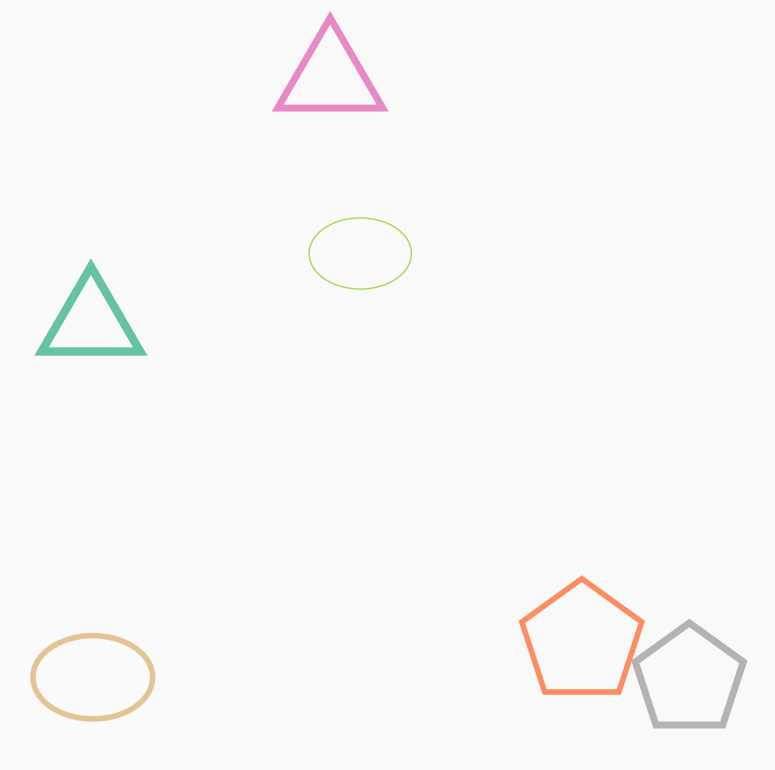[{"shape": "triangle", "thickness": 3, "radius": 0.37, "center": [0.117, 0.58]}, {"shape": "pentagon", "thickness": 2, "radius": 0.41, "center": [0.751, 0.167]}, {"shape": "triangle", "thickness": 2.5, "radius": 0.39, "center": [0.426, 0.899]}, {"shape": "oval", "thickness": 0.5, "radius": 0.33, "center": [0.465, 0.671]}, {"shape": "oval", "thickness": 2, "radius": 0.39, "center": [0.12, 0.12]}, {"shape": "pentagon", "thickness": 2.5, "radius": 0.37, "center": [0.889, 0.118]}]